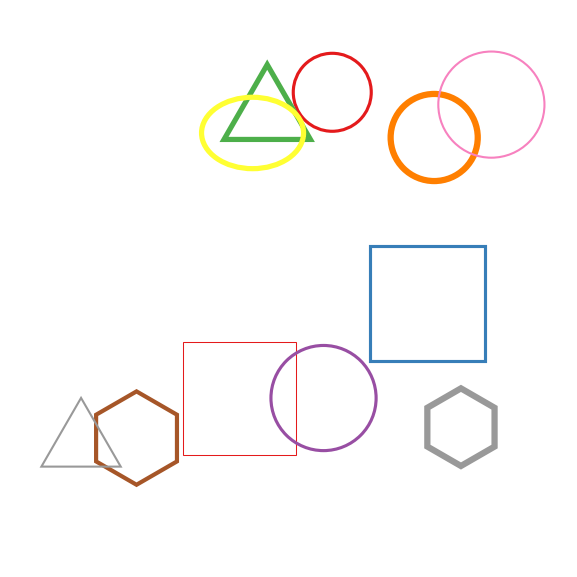[{"shape": "circle", "thickness": 1.5, "radius": 0.34, "center": [0.575, 0.839]}, {"shape": "square", "thickness": 0.5, "radius": 0.49, "center": [0.415, 0.309]}, {"shape": "square", "thickness": 1.5, "radius": 0.5, "center": [0.74, 0.473]}, {"shape": "triangle", "thickness": 2.5, "radius": 0.43, "center": [0.463, 0.801]}, {"shape": "circle", "thickness": 1.5, "radius": 0.46, "center": [0.56, 0.31]}, {"shape": "circle", "thickness": 3, "radius": 0.38, "center": [0.752, 0.761]}, {"shape": "oval", "thickness": 2.5, "radius": 0.44, "center": [0.437, 0.769]}, {"shape": "hexagon", "thickness": 2, "radius": 0.4, "center": [0.236, 0.241]}, {"shape": "circle", "thickness": 1, "radius": 0.46, "center": [0.851, 0.818]}, {"shape": "hexagon", "thickness": 3, "radius": 0.34, "center": [0.798, 0.259]}, {"shape": "triangle", "thickness": 1, "radius": 0.4, "center": [0.14, 0.231]}]